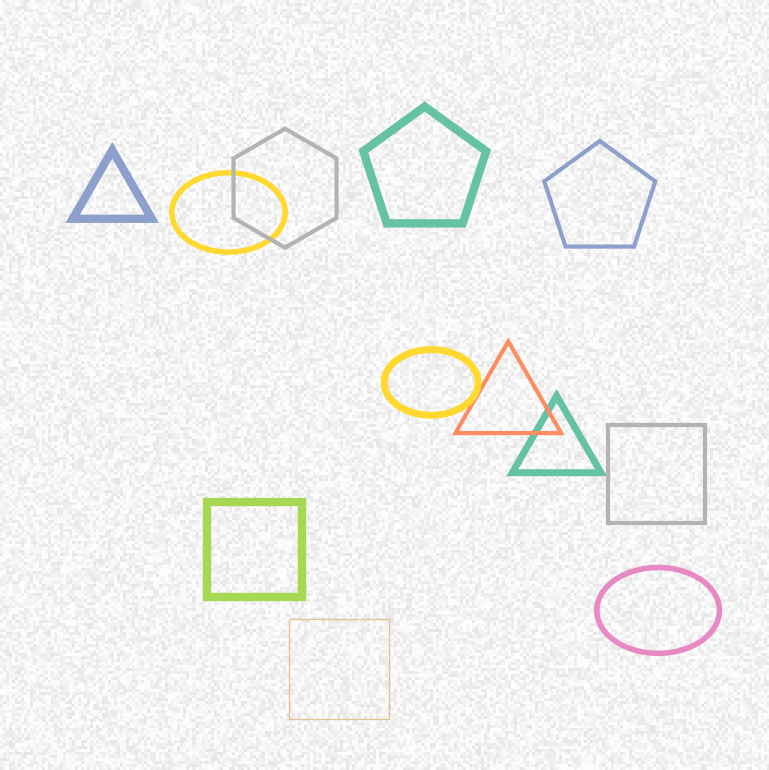[{"shape": "pentagon", "thickness": 3, "radius": 0.42, "center": [0.552, 0.778]}, {"shape": "triangle", "thickness": 2.5, "radius": 0.33, "center": [0.723, 0.419]}, {"shape": "triangle", "thickness": 1.5, "radius": 0.4, "center": [0.66, 0.477]}, {"shape": "pentagon", "thickness": 1.5, "radius": 0.38, "center": [0.779, 0.741]}, {"shape": "triangle", "thickness": 3, "radius": 0.3, "center": [0.146, 0.746]}, {"shape": "oval", "thickness": 2, "radius": 0.4, "center": [0.855, 0.207]}, {"shape": "square", "thickness": 3, "radius": 0.31, "center": [0.33, 0.286]}, {"shape": "oval", "thickness": 2, "radius": 0.37, "center": [0.297, 0.724]}, {"shape": "oval", "thickness": 2.5, "radius": 0.3, "center": [0.56, 0.503]}, {"shape": "square", "thickness": 0.5, "radius": 0.32, "center": [0.44, 0.131]}, {"shape": "square", "thickness": 1.5, "radius": 0.32, "center": [0.852, 0.385]}, {"shape": "hexagon", "thickness": 1.5, "radius": 0.39, "center": [0.37, 0.756]}]